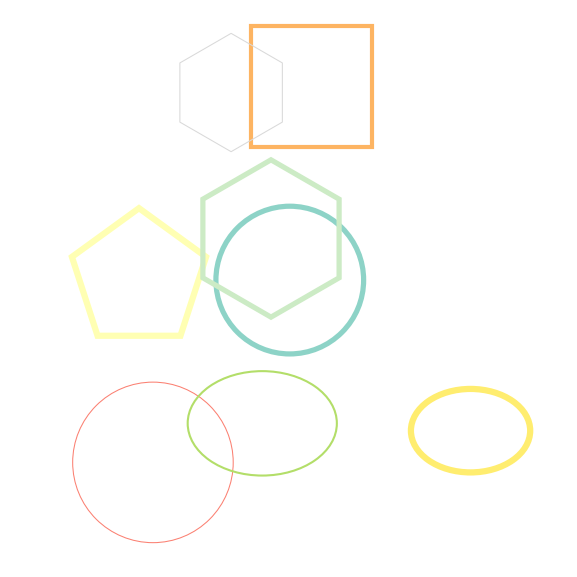[{"shape": "circle", "thickness": 2.5, "radius": 0.64, "center": [0.502, 0.514]}, {"shape": "pentagon", "thickness": 3, "radius": 0.61, "center": [0.241, 0.517]}, {"shape": "circle", "thickness": 0.5, "radius": 0.69, "center": [0.265, 0.198]}, {"shape": "square", "thickness": 2, "radius": 0.53, "center": [0.54, 0.849]}, {"shape": "oval", "thickness": 1, "radius": 0.65, "center": [0.454, 0.266]}, {"shape": "hexagon", "thickness": 0.5, "radius": 0.51, "center": [0.4, 0.839]}, {"shape": "hexagon", "thickness": 2.5, "radius": 0.68, "center": [0.469, 0.586]}, {"shape": "oval", "thickness": 3, "radius": 0.52, "center": [0.815, 0.253]}]